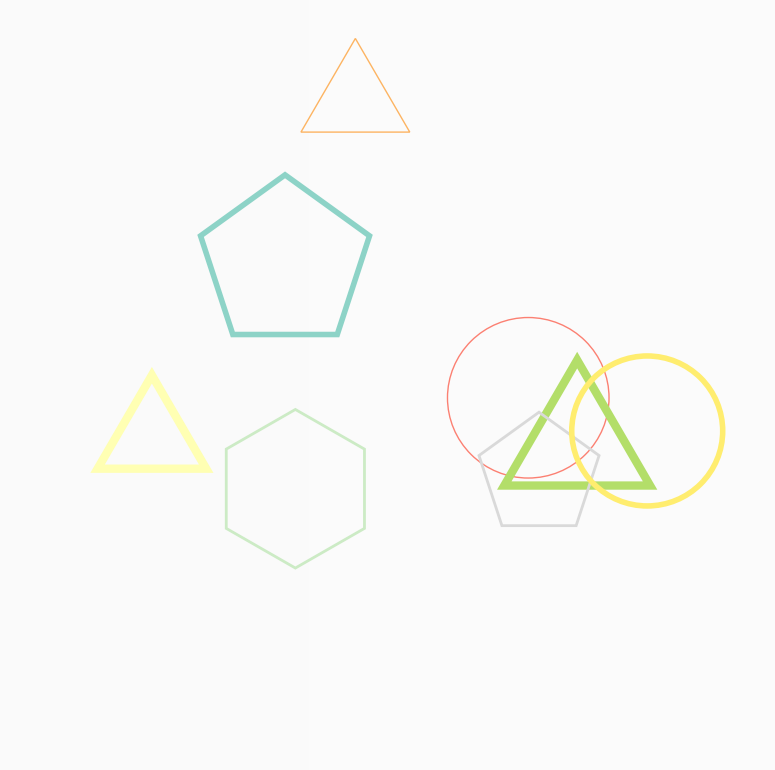[{"shape": "pentagon", "thickness": 2, "radius": 0.57, "center": [0.368, 0.658]}, {"shape": "triangle", "thickness": 3, "radius": 0.4, "center": [0.196, 0.432]}, {"shape": "circle", "thickness": 0.5, "radius": 0.52, "center": [0.682, 0.483]}, {"shape": "triangle", "thickness": 0.5, "radius": 0.41, "center": [0.459, 0.869]}, {"shape": "triangle", "thickness": 3, "radius": 0.54, "center": [0.745, 0.424]}, {"shape": "pentagon", "thickness": 1, "radius": 0.41, "center": [0.696, 0.383]}, {"shape": "hexagon", "thickness": 1, "radius": 0.51, "center": [0.381, 0.365]}, {"shape": "circle", "thickness": 2, "radius": 0.49, "center": [0.835, 0.44]}]